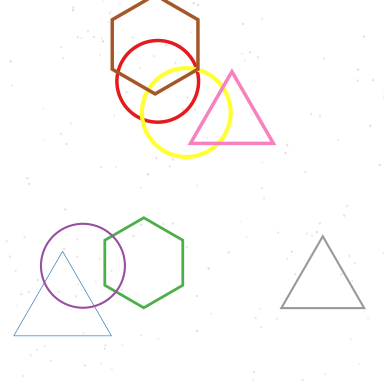[{"shape": "circle", "thickness": 2.5, "radius": 0.53, "center": [0.41, 0.789]}, {"shape": "triangle", "thickness": 0.5, "radius": 0.73, "center": [0.163, 0.201]}, {"shape": "hexagon", "thickness": 2, "radius": 0.58, "center": [0.373, 0.318]}, {"shape": "circle", "thickness": 1.5, "radius": 0.55, "center": [0.215, 0.31]}, {"shape": "circle", "thickness": 3, "radius": 0.58, "center": [0.484, 0.708]}, {"shape": "hexagon", "thickness": 2.5, "radius": 0.64, "center": [0.403, 0.885]}, {"shape": "triangle", "thickness": 2.5, "radius": 0.62, "center": [0.602, 0.69]}, {"shape": "triangle", "thickness": 1.5, "radius": 0.62, "center": [0.838, 0.262]}]